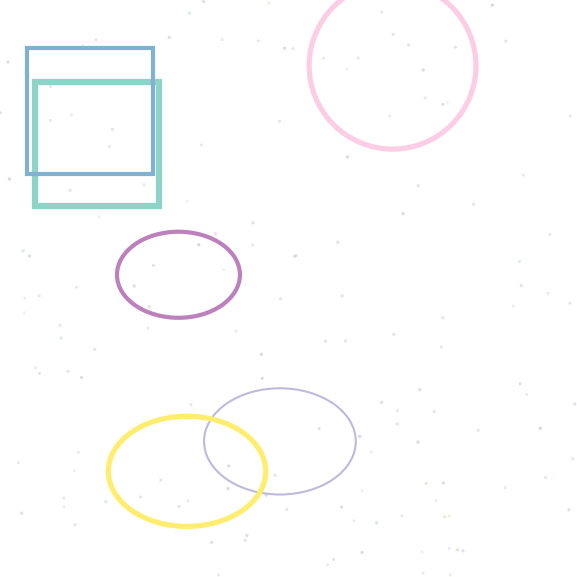[{"shape": "square", "thickness": 3, "radius": 0.54, "center": [0.168, 0.75]}, {"shape": "oval", "thickness": 1, "radius": 0.66, "center": [0.485, 0.235]}, {"shape": "square", "thickness": 2, "radius": 0.54, "center": [0.156, 0.807]}, {"shape": "circle", "thickness": 2.5, "radius": 0.72, "center": [0.68, 0.885]}, {"shape": "oval", "thickness": 2, "radius": 0.53, "center": [0.309, 0.523]}, {"shape": "oval", "thickness": 2.5, "radius": 0.68, "center": [0.324, 0.183]}]